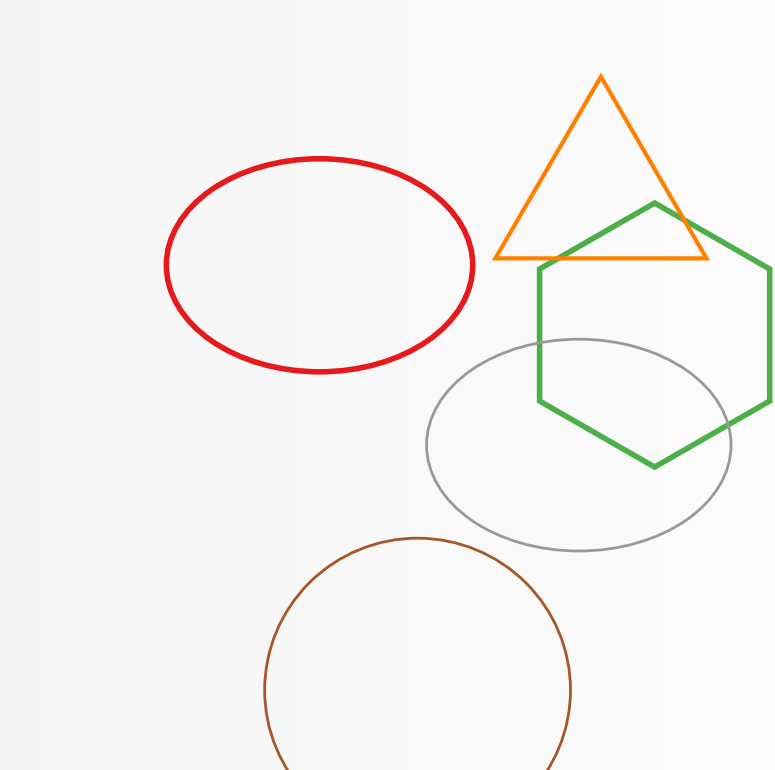[{"shape": "oval", "thickness": 2, "radius": 0.99, "center": [0.412, 0.655]}, {"shape": "hexagon", "thickness": 2, "radius": 0.86, "center": [0.845, 0.565]}, {"shape": "triangle", "thickness": 1.5, "radius": 0.79, "center": [0.775, 0.743]}, {"shape": "circle", "thickness": 1, "radius": 0.99, "center": [0.539, 0.104]}, {"shape": "oval", "thickness": 1, "radius": 0.98, "center": [0.747, 0.422]}]